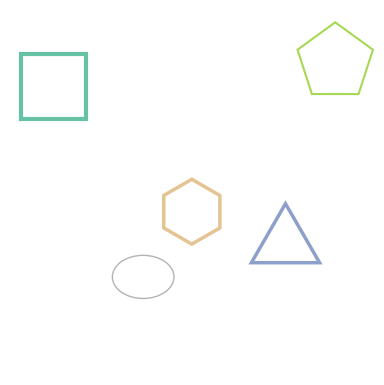[{"shape": "square", "thickness": 3, "radius": 0.43, "center": [0.139, 0.775]}, {"shape": "triangle", "thickness": 2.5, "radius": 0.51, "center": [0.742, 0.369]}, {"shape": "pentagon", "thickness": 1.5, "radius": 0.51, "center": [0.871, 0.839]}, {"shape": "hexagon", "thickness": 2.5, "radius": 0.42, "center": [0.498, 0.45]}, {"shape": "oval", "thickness": 1, "radius": 0.4, "center": [0.372, 0.281]}]